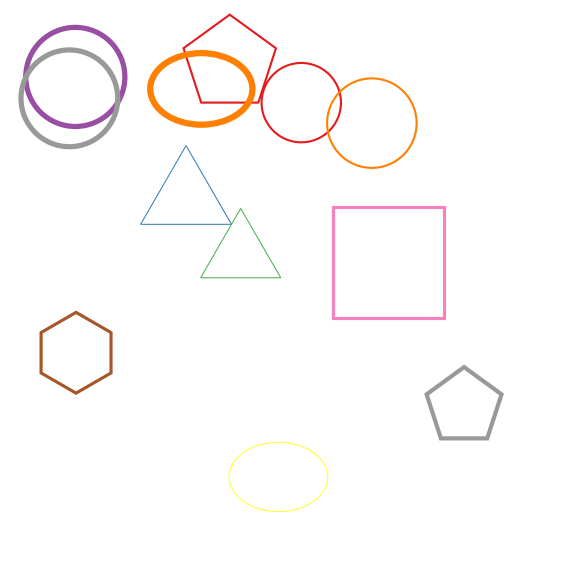[{"shape": "circle", "thickness": 1, "radius": 0.34, "center": [0.522, 0.821]}, {"shape": "pentagon", "thickness": 1, "radius": 0.42, "center": [0.398, 0.89]}, {"shape": "triangle", "thickness": 0.5, "radius": 0.45, "center": [0.322, 0.656]}, {"shape": "triangle", "thickness": 0.5, "radius": 0.4, "center": [0.417, 0.558]}, {"shape": "circle", "thickness": 2.5, "radius": 0.43, "center": [0.13, 0.866]}, {"shape": "oval", "thickness": 3, "radius": 0.44, "center": [0.349, 0.845]}, {"shape": "circle", "thickness": 1, "radius": 0.39, "center": [0.644, 0.786]}, {"shape": "oval", "thickness": 0.5, "radius": 0.43, "center": [0.482, 0.173]}, {"shape": "hexagon", "thickness": 1.5, "radius": 0.35, "center": [0.132, 0.388]}, {"shape": "square", "thickness": 1.5, "radius": 0.48, "center": [0.673, 0.544]}, {"shape": "circle", "thickness": 2.5, "radius": 0.42, "center": [0.12, 0.829]}, {"shape": "pentagon", "thickness": 2, "radius": 0.34, "center": [0.804, 0.295]}]